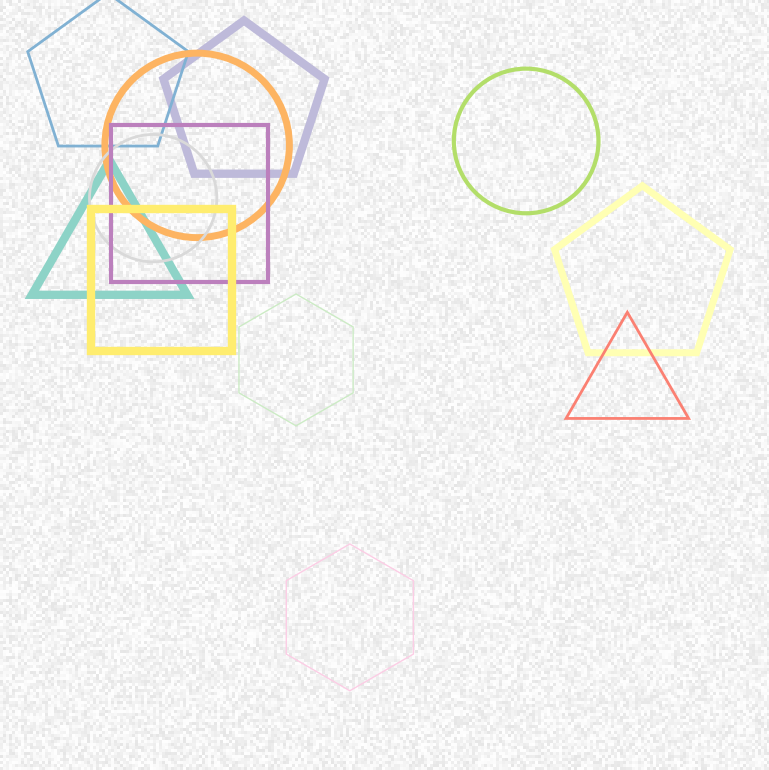[{"shape": "triangle", "thickness": 3, "radius": 0.58, "center": [0.142, 0.675]}, {"shape": "pentagon", "thickness": 2.5, "radius": 0.6, "center": [0.834, 0.639]}, {"shape": "pentagon", "thickness": 3, "radius": 0.55, "center": [0.317, 0.863]}, {"shape": "triangle", "thickness": 1, "radius": 0.46, "center": [0.815, 0.503]}, {"shape": "pentagon", "thickness": 1, "radius": 0.55, "center": [0.14, 0.899]}, {"shape": "circle", "thickness": 2.5, "radius": 0.6, "center": [0.256, 0.811]}, {"shape": "circle", "thickness": 1.5, "radius": 0.47, "center": [0.683, 0.817]}, {"shape": "hexagon", "thickness": 0.5, "radius": 0.48, "center": [0.454, 0.198]}, {"shape": "circle", "thickness": 1, "radius": 0.41, "center": [0.199, 0.743]}, {"shape": "square", "thickness": 1.5, "radius": 0.51, "center": [0.246, 0.736]}, {"shape": "hexagon", "thickness": 0.5, "radius": 0.43, "center": [0.384, 0.533]}, {"shape": "square", "thickness": 3, "radius": 0.46, "center": [0.21, 0.637]}]